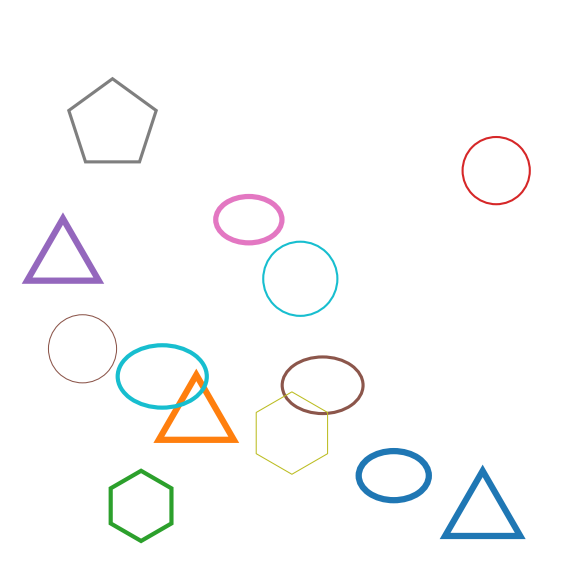[{"shape": "triangle", "thickness": 3, "radius": 0.38, "center": [0.836, 0.109]}, {"shape": "oval", "thickness": 3, "radius": 0.3, "center": [0.682, 0.176]}, {"shape": "triangle", "thickness": 3, "radius": 0.37, "center": [0.34, 0.275]}, {"shape": "hexagon", "thickness": 2, "radius": 0.3, "center": [0.244, 0.123]}, {"shape": "circle", "thickness": 1, "radius": 0.29, "center": [0.859, 0.704]}, {"shape": "triangle", "thickness": 3, "radius": 0.36, "center": [0.109, 0.549]}, {"shape": "oval", "thickness": 1.5, "radius": 0.35, "center": [0.559, 0.332]}, {"shape": "circle", "thickness": 0.5, "radius": 0.29, "center": [0.143, 0.395]}, {"shape": "oval", "thickness": 2.5, "radius": 0.29, "center": [0.431, 0.619]}, {"shape": "pentagon", "thickness": 1.5, "radius": 0.4, "center": [0.195, 0.783]}, {"shape": "hexagon", "thickness": 0.5, "radius": 0.36, "center": [0.505, 0.249]}, {"shape": "circle", "thickness": 1, "radius": 0.32, "center": [0.52, 0.516]}, {"shape": "oval", "thickness": 2, "radius": 0.39, "center": [0.281, 0.347]}]